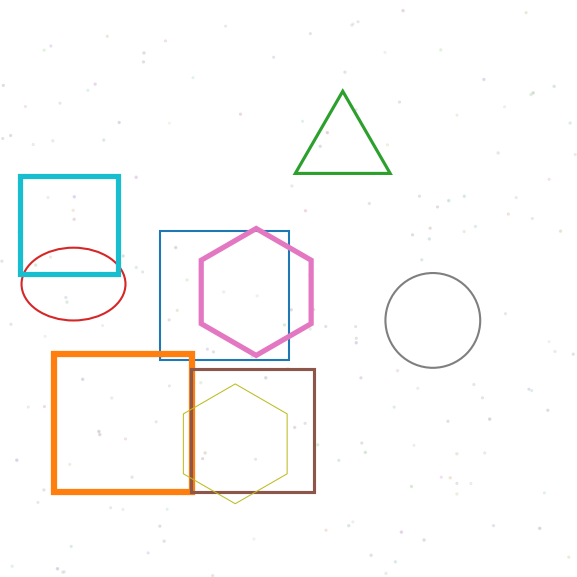[{"shape": "square", "thickness": 1, "radius": 0.56, "center": [0.389, 0.488]}, {"shape": "square", "thickness": 3, "radius": 0.59, "center": [0.213, 0.267]}, {"shape": "triangle", "thickness": 1.5, "radius": 0.47, "center": [0.594, 0.746]}, {"shape": "oval", "thickness": 1, "radius": 0.45, "center": [0.127, 0.507]}, {"shape": "square", "thickness": 1.5, "radius": 0.53, "center": [0.437, 0.254]}, {"shape": "hexagon", "thickness": 2.5, "radius": 0.55, "center": [0.444, 0.494]}, {"shape": "circle", "thickness": 1, "radius": 0.41, "center": [0.749, 0.444]}, {"shape": "hexagon", "thickness": 0.5, "radius": 0.52, "center": [0.407, 0.231]}, {"shape": "square", "thickness": 2.5, "radius": 0.42, "center": [0.12, 0.609]}]